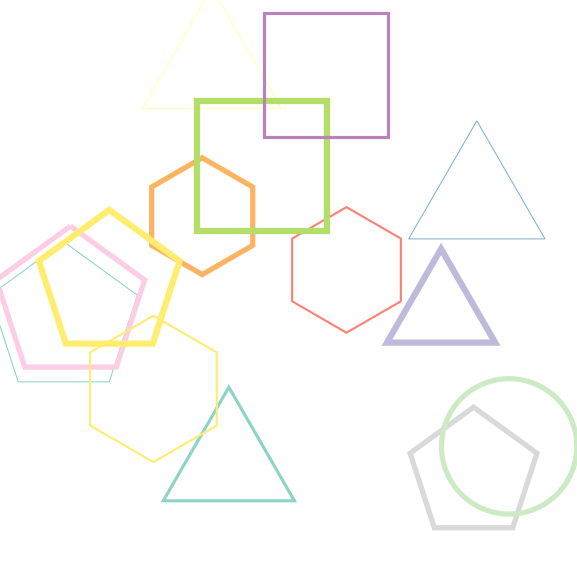[{"shape": "pentagon", "thickness": 0.5, "radius": 0.67, "center": [0.11, 0.446]}, {"shape": "triangle", "thickness": 1.5, "radius": 0.66, "center": [0.396, 0.198]}, {"shape": "triangle", "thickness": 0.5, "radius": 0.69, "center": [0.367, 0.881]}, {"shape": "triangle", "thickness": 3, "radius": 0.54, "center": [0.764, 0.46]}, {"shape": "hexagon", "thickness": 1, "radius": 0.54, "center": [0.6, 0.532]}, {"shape": "triangle", "thickness": 0.5, "radius": 0.68, "center": [0.826, 0.654]}, {"shape": "hexagon", "thickness": 2.5, "radius": 0.51, "center": [0.35, 0.625]}, {"shape": "square", "thickness": 3, "radius": 0.56, "center": [0.454, 0.712]}, {"shape": "pentagon", "thickness": 2.5, "radius": 0.67, "center": [0.122, 0.473]}, {"shape": "pentagon", "thickness": 2.5, "radius": 0.58, "center": [0.82, 0.179]}, {"shape": "square", "thickness": 1.5, "radius": 0.54, "center": [0.565, 0.869]}, {"shape": "circle", "thickness": 2.5, "radius": 0.59, "center": [0.882, 0.226]}, {"shape": "hexagon", "thickness": 1, "radius": 0.63, "center": [0.266, 0.326]}, {"shape": "pentagon", "thickness": 3, "radius": 0.64, "center": [0.189, 0.508]}]